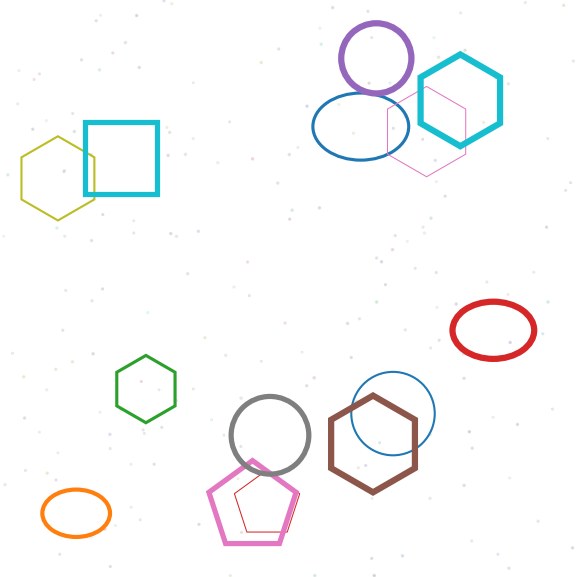[{"shape": "circle", "thickness": 1, "radius": 0.36, "center": [0.681, 0.283]}, {"shape": "oval", "thickness": 1.5, "radius": 0.41, "center": [0.625, 0.78]}, {"shape": "oval", "thickness": 2, "radius": 0.29, "center": [0.132, 0.11]}, {"shape": "hexagon", "thickness": 1.5, "radius": 0.29, "center": [0.253, 0.325]}, {"shape": "pentagon", "thickness": 0.5, "radius": 0.3, "center": [0.462, 0.126]}, {"shape": "oval", "thickness": 3, "radius": 0.35, "center": [0.854, 0.427]}, {"shape": "circle", "thickness": 3, "radius": 0.3, "center": [0.652, 0.898]}, {"shape": "hexagon", "thickness": 3, "radius": 0.42, "center": [0.646, 0.23]}, {"shape": "hexagon", "thickness": 0.5, "radius": 0.39, "center": [0.739, 0.771]}, {"shape": "pentagon", "thickness": 2.5, "radius": 0.4, "center": [0.437, 0.122]}, {"shape": "circle", "thickness": 2.5, "radius": 0.34, "center": [0.468, 0.245]}, {"shape": "hexagon", "thickness": 1, "radius": 0.36, "center": [0.1, 0.69]}, {"shape": "hexagon", "thickness": 3, "radius": 0.4, "center": [0.797, 0.825]}, {"shape": "square", "thickness": 2.5, "radius": 0.31, "center": [0.21, 0.726]}]